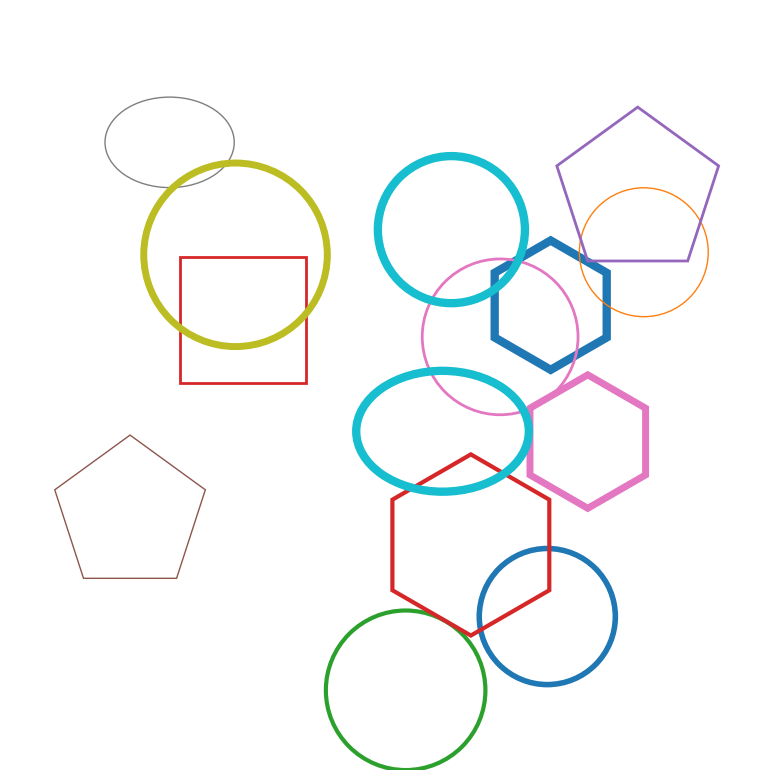[{"shape": "circle", "thickness": 2, "radius": 0.44, "center": [0.711, 0.199]}, {"shape": "hexagon", "thickness": 3, "radius": 0.42, "center": [0.715, 0.604]}, {"shape": "circle", "thickness": 0.5, "radius": 0.42, "center": [0.836, 0.672]}, {"shape": "circle", "thickness": 1.5, "radius": 0.52, "center": [0.527, 0.104]}, {"shape": "square", "thickness": 1, "radius": 0.41, "center": [0.315, 0.584]}, {"shape": "hexagon", "thickness": 1.5, "radius": 0.59, "center": [0.612, 0.292]}, {"shape": "pentagon", "thickness": 1, "radius": 0.55, "center": [0.828, 0.75]}, {"shape": "pentagon", "thickness": 0.5, "radius": 0.51, "center": [0.169, 0.332]}, {"shape": "hexagon", "thickness": 2.5, "radius": 0.43, "center": [0.763, 0.427]}, {"shape": "circle", "thickness": 1, "radius": 0.51, "center": [0.65, 0.563]}, {"shape": "oval", "thickness": 0.5, "radius": 0.42, "center": [0.22, 0.815]}, {"shape": "circle", "thickness": 2.5, "radius": 0.6, "center": [0.306, 0.669]}, {"shape": "circle", "thickness": 3, "radius": 0.48, "center": [0.586, 0.702]}, {"shape": "oval", "thickness": 3, "radius": 0.56, "center": [0.575, 0.44]}]